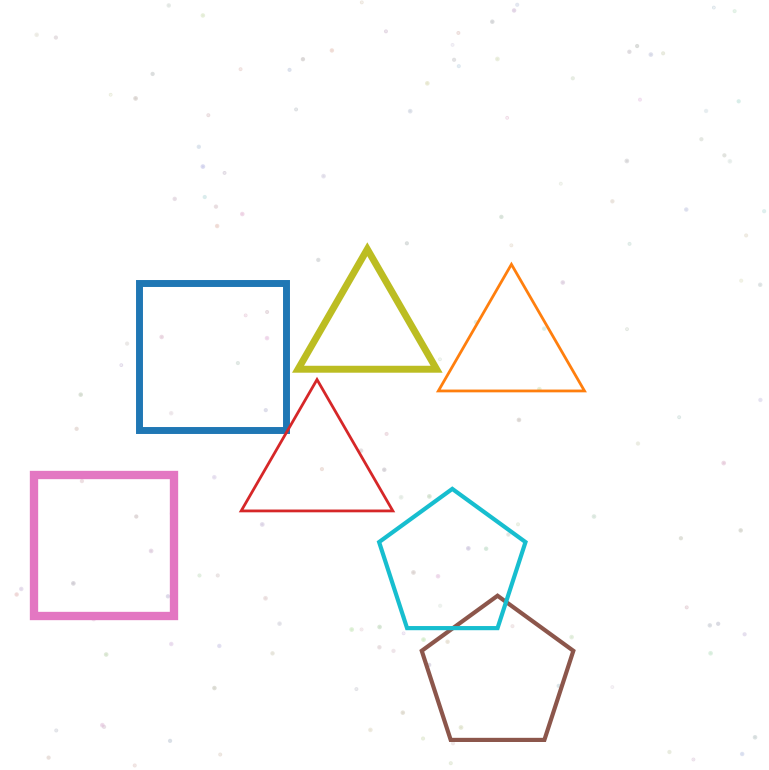[{"shape": "square", "thickness": 2.5, "radius": 0.48, "center": [0.276, 0.537]}, {"shape": "triangle", "thickness": 1, "radius": 0.55, "center": [0.664, 0.547]}, {"shape": "triangle", "thickness": 1, "radius": 0.57, "center": [0.412, 0.393]}, {"shape": "pentagon", "thickness": 1.5, "radius": 0.52, "center": [0.646, 0.123]}, {"shape": "square", "thickness": 3, "radius": 0.46, "center": [0.135, 0.291]}, {"shape": "triangle", "thickness": 2.5, "radius": 0.52, "center": [0.477, 0.572]}, {"shape": "pentagon", "thickness": 1.5, "radius": 0.5, "center": [0.587, 0.265]}]